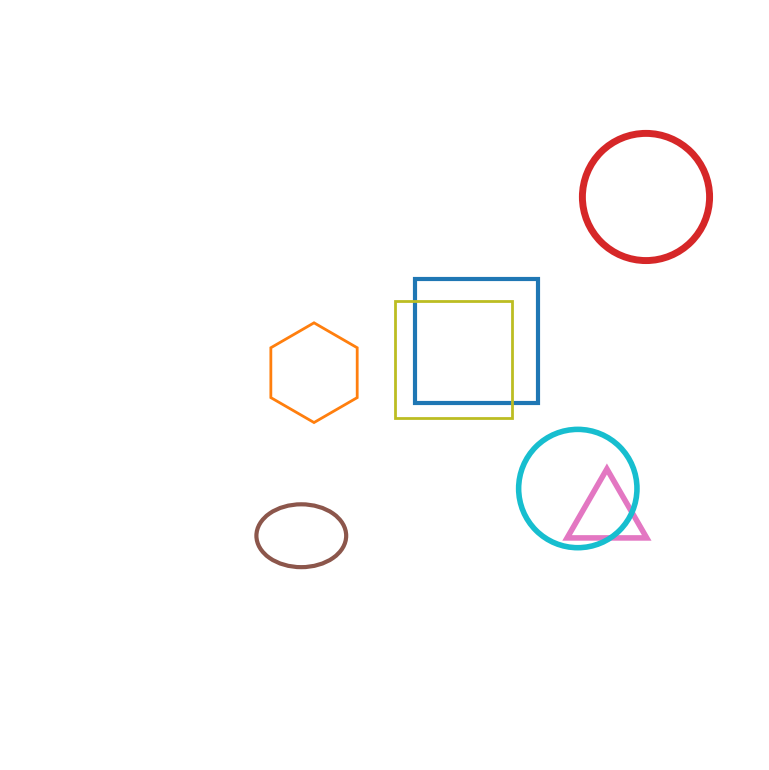[{"shape": "square", "thickness": 1.5, "radius": 0.4, "center": [0.619, 0.557]}, {"shape": "hexagon", "thickness": 1, "radius": 0.32, "center": [0.408, 0.516]}, {"shape": "circle", "thickness": 2.5, "radius": 0.41, "center": [0.839, 0.744]}, {"shape": "oval", "thickness": 1.5, "radius": 0.29, "center": [0.391, 0.304]}, {"shape": "triangle", "thickness": 2, "radius": 0.3, "center": [0.788, 0.331]}, {"shape": "square", "thickness": 1, "radius": 0.38, "center": [0.589, 0.533]}, {"shape": "circle", "thickness": 2, "radius": 0.38, "center": [0.75, 0.366]}]